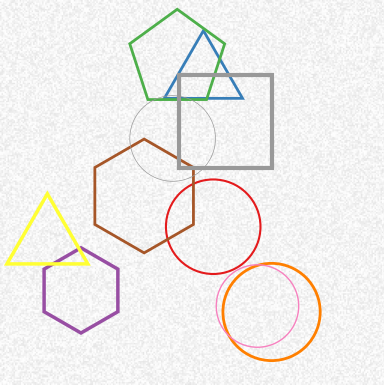[{"shape": "circle", "thickness": 1.5, "radius": 0.61, "center": [0.554, 0.411]}, {"shape": "triangle", "thickness": 2, "radius": 0.59, "center": [0.528, 0.803]}, {"shape": "pentagon", "thickness": 2, "radius": 0.65, "center": [0.46, 0.846]}, {"shape": "hexagon", "thickness": 2.5, "radius": 0.55, "center": [0.21, 0.246]}, {"shape": "circle", "thickness": 2, "radius": 0.63, "center": [0.705, 0.19]}, {"shape": "triangle", "thickness": 2.5, "radius": 0.61, "center": [0.123, 0.375]}, {"shape": "hexagon", "thickness": 2, "radius": 0.74, "center": [0.374, 0.491]}, {"shape": "circle", "thickness": 1, "radius": 0.54, "center": [0.669, 0.205]}, {"shape": "square", "thickness": 3, "radius": 0.6, "center": [0.586, 0.685]}, {"shape": "circle", "thickness": 0.5, "radius": 0.56, "center": [0.448, 0.64]}]